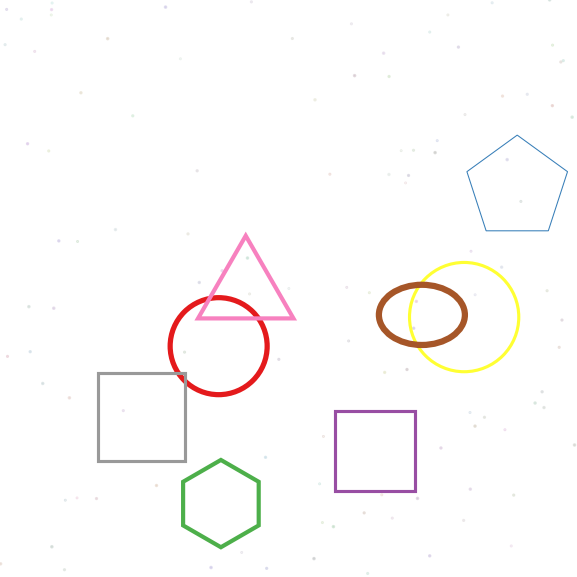[{"shape": "circle", "thickness": 2.5, "radius": 0.42, "center": [0.379, 0.4]}, {"shape": "pentagon", "thickness": 0.5, "radius": 0.46, "center": [0.896, 0.674]}, {"shape": "hexagon", "thickness": 2, "radius": 0.38, "center": [0.383, 0.127]}, {"shape": "square", "thickness": 1.5, "radius": 0.35, "center": [0.649, 0.218]}, {"shape": "circle", "thickness": 1.5, "radius": 0.47, "center": [0.804, 0.45]}, {"shape": "oval", "thickness": 3, "radius": 0.37, "center": [0.731, 0.454]}, {"shape": "triangle", "thickness": 2, "radius": 0.48, "center": [0.426, 0.495]}, {"shape": "square", "thickness": 1.5, "radius": 0.38, "center": [0.245, 0.277]}]